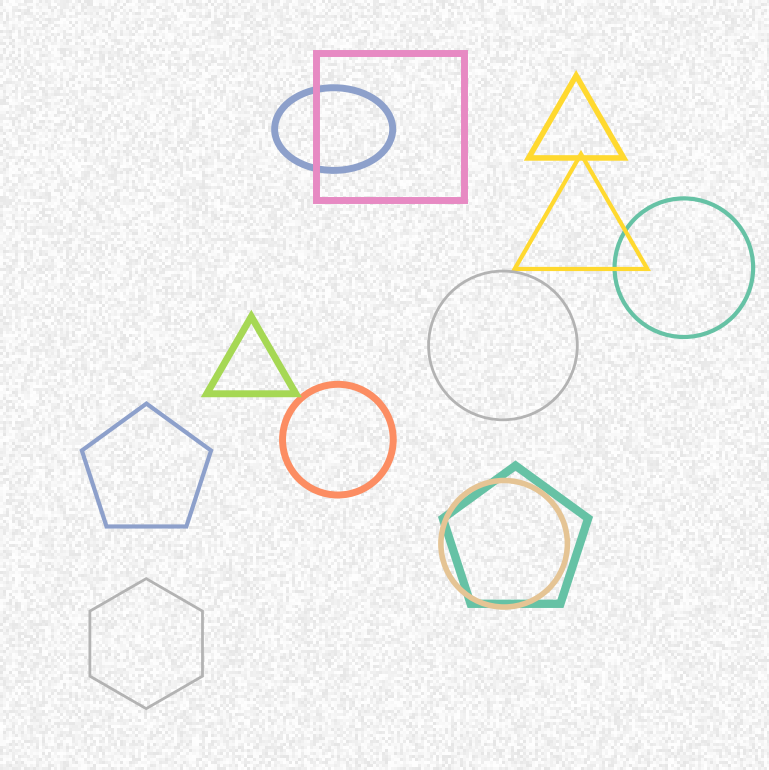[{"shape": "pentagon", "thickness": 3, "radius": 0.5, "center": [0.67, 0.296]}, {"shape": "circle", "thickness": 1.5, "radius": 0.45, "center": [0.888, 0.652]}, {"shape": "circle", "thickness": 2.5, "radius": 0.36, "center": [0.439, 0.429]}, {"shape": "oval", "thickness": 2.5, "radius": 0.38, "center": [0.433, 0.832]}, {"shape": "pentagon", "thickness": 1.5, "radius": 0.44, "center": [0.19, 0.388]}, {"shape": "square", "thickness": 2.5, "radius": 0.48, "center": [0.506, 0.836]}, {"shape": "triangle", "thickness": 2.5, "radius": 0.33, "center": [0.326, 0.522]}, {"shape": "triangle", "thickness": 1.5, "radius": 0.5, "center": [0.755, 0.7]}, {"shape": "triangle", "thickness": 2, "radius": 0.36, "center": [0.748, 0.831]}, {"shape": "circle", "thickness": 2, "radius": 0.41, "center": [0.655, 0.294]}, {"shape": "hexagon", "thickness": 1, "radius": 0.42, "center": [0.19, 0.164]}, {"shape": "circle", "thickness": 1, "radius": 0.48, "center": [0.653, 0.551]}]